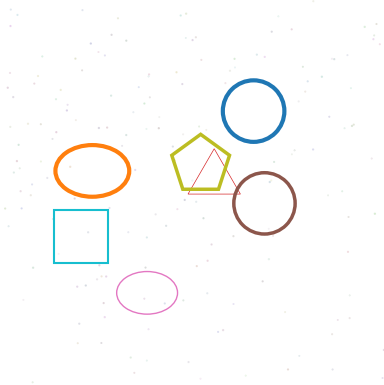[{"shape": "circle", "thickness": 3, "radius": 0.4, "center": [0.659, 0.711]}, {"shape": "oval", "thickness": 3, "radius": 0.48, "center": [0.24, 0.556]}, {"shape": "triangle", "thickness": 0.5, "radius": 0.39, "center": [0.556, 0.535]}, {"shape": "circle", "thickness": 2.5, "radius": 0.4, "center": [0.687, 0.472]}, {"shape": "oval", "thickness": 1, "radius": 0.4, "center": [0.382, 0.239]}, {"shape": "pentagon", "thickness": 2.5, "radius": 0.39, "center": [0.521, 0.572]}, {"shape": "square", "thickness": 1.5, "radius": 0.35, "center": [0.21, 0.386]}]